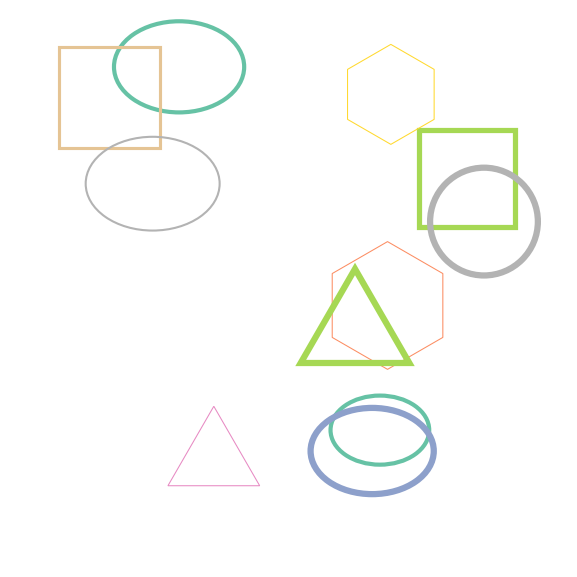[{"shape": "oval", "thickness": 2, "radius": 0.56, "center": [0.31, 0.883]}, {"shape": "oval", "thickness": 2, "radius": 0.43, "center": [0.658, 0.254]}, {"shape": "hexagon", "thickness": 0.5, "radius": 0.55, "center": [0.671, 0.47]}, {"shape": "oval", "thickness": 3, "radius": 0.53, "center": [0.644, 0.218]}, {"shape": "triangle", "thickness": 0.5, "radius": 0.46, "center": [0.37, 0.204]}, {"shape": "triangle", "thickness": 3, "radius": 0.54, "center": [0.615, 0.425]}, {"shape": "square", "thickness": 2.5, "radius": 0.42, "center": [0.809, 0.69]}, {"shape": "hexagon", "thickness": 0.5, "radius": 0.43, "center": [0.677, 0.836]}, {"shape": "square", "thickness": 1.5, "radius": 0.44, "center": [0.19, 0.83]}, {"shape": "oval", "thickness": 1, "radius": 0.58, "center": [0.264, 0.681]}, {"shape": "circle", "thickness": 3, "radius": 0.47, "center": [0.838, 0.615]}]